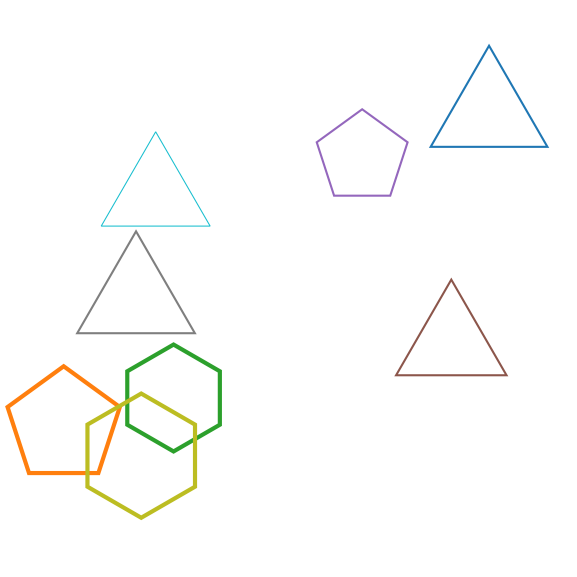[{"shape": "triangle", "thickness": 1, "radius": 0.58, "center": [0.847, 0.803]}, {"shape": "pentagon", "thickness": 2, "radius": 0.51, "center": [0.11, 0.263]}, {"shape": "hexagon", "thickness": 2, "radius": 0.46, "center": [0.301, 0.31]}, {"shape": "pentagon", "thickness": 1, "radius": 0.41, "center": [0.627, 0.727]}, {"shape": "triangle", "thickness": 1, "radius": 0.55, "center": [0.781, 0.405]}, {"shape": "triangle", "thickness": 1, "radius": 0.59, "center": [0.236, 0.481]}, {"shape": "hexagon", "thickness": 2, "radius": 0.54, "center": [0.245, 0.21]}, {"shape": "triangle", "thickness": 0.5, "radius": 0.54, "center": [0.27, 0.662]}]